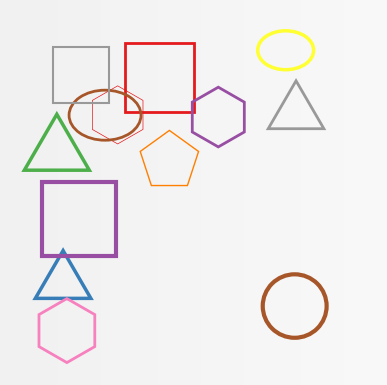[{"shape": "square", "thickness": 2, "radius": 0.44, "center": [0.412, 0.799]}, {"shape": "hexagon", "thickness": 0.5, "radius": 0.38, "center": [0.304, 0.702]}, {"shape": "triangle", "thickness": 2.5, "radius": 0.41, "center": [0.163, 0.266]}, {"shape": "triangle", "thickness": 2.5, "radius": 0.48, "center": [0.147, 0.606]}, {"shape": "hexagon", "thickness": 2, "radius": 0.39, "center": [0.563, 0.696]}, {"shape": "square", "thickness": 3, "radius": 0.48, "center": [0.203, 0.431]}, {"shape": "pentagon", "thickness": 1, "radius": 0.4, "center": [0.437, 0.582]}, {"shape": "oval", "thickness": 2.5, "radius": 0.36, "center": [0.737, 0.869]}, {"shape": "oval", "thickness": 2, "radius": 0.46, "center": [0.271, 0.701]}, {"shape": "circle", "thickness": 3, "radius": 0.41, "center": [0.76, 0.205]}, {"shape": "hexagon", "thickness": 2, "radius": 0.42, "center": [0.173, 0.141]}, {"shape": "square", "thickness": 1.5, "radius": 0.37, "center": [0.209, 0.805]}, {"shape": "triangle", "thickness": 2, "radius": 0.41, "center": [0.764, 0.707]}]